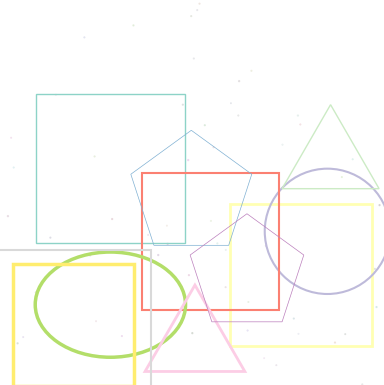[{"shape": "square", "thickness": 1, "radius": 0.97, "center": [0.287, 0.563]}, {"shape": "square", "thickness": 2, "radius": 0.92, "center": [0.783, 0.285]}, {"shape": "circle", "thickness": 1.5, "radius": 0.81, "center": [0.85, 0.399]}, {"shape": "square", "thickness": 1.5, "radius": 0.89, "center": [0.547, 0.372]}, {"shape": "pentagon", "thickness": 0.5, "radius": 0.83, "center": [0.497, 0.496]}, {"shape": "oval", "thickness": 2.5, "radius": 0.98, "center": [0.287, 0.209]}, {"shape": "triangle", "thickness": 2, "radius": 0.75, "center": [0.506, 0.11]}, {"shape": "square", "thickness": 1.5, "radius": 0.99, "center": [0.194, 0.153]}, {"shape": "pentagon", "thickness": 0.5, "radius": 0.78, "center": [0.641, 0.29]}, {"shape": "triangle", "thickness": 1, "radius": 0.73, "center": [0.859, 0.583]}, {"shape": "square", "thickness": 2.5, "radius": 0.79, "center": [0.19, 0.156]}]